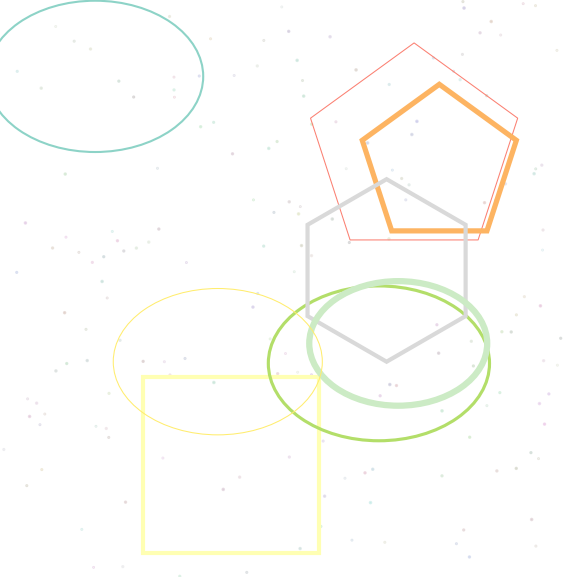[{"shape": "oval", "thickness": 1, "radius": 0.94, "center": [0.165, 0.867]}, {"shape": "square", "thickness": 2, "radius": 0.76, "center": [0.4, 0.194]}, {"shape": "pentagon", "thickness": 0.5, "radius": 0.94, "center": [0.717, 0.736]}, {"shape": "pentagon", "thickness": 2.5, "radius": 0.7, "center": [0.761, 0.713]}, {"shape": "oval", "thickness": 1.5, "radius": 0.96, "center": [0.656, 0.37]}, {"shape": "hexagon", "thickness": 2, "radius": 0.79, "center": [0.669, 0.531]}, {"shape": "oval", "thickness": 3, "radius": 0.77, "center": [0.69, 0.404]}, {"shape": "oval", "thickness": 0.5, "radius": 0.91, "center": [0.377, 0.373]}]